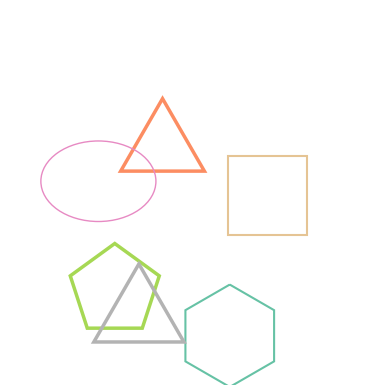[{"shape": "hexagon", "thickness": 1.5, "radius": 0.66, "center": [0.597, 0.128]}, {"shape": "triangle", "thickness": 2.5, "radius": 0.63, "center": [0.422, 0.618]}, {"shape": "oval", "thickness": 1, "radius": 0.75, "center": [0.256, 0.529]}, {"shape": "pentagon", "thickness": 2.5, "radius": 0.61, "center": [0.298, 0.246]}, {"shape": "square", "thickness": 1.5, "radius": 0.51, "center": [0.695, 0.492]}, {"shape": "triangle", "thickness": 2.5, "radius": 0.68, "center": [0.361, 0.179]}]